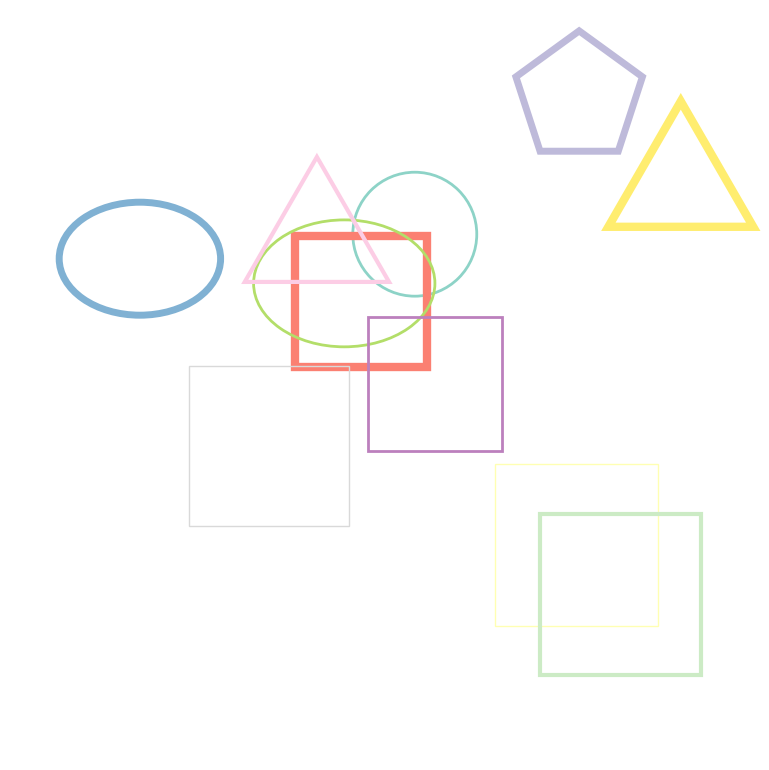[{"shape": "circle", "thickness": 1, "radius": 0.4, "center": [0.539, 0.696]}, {"shape": "square", "thickness": 0.5, "radius": 0.53, "center": [0.749, 0.293]}, {"shape": "pentagon", "thickness": 2.5, "radius": 0.43, "center": [0.752, 0.873]}, {"shape": "square", "thickness": 3, "radius": 0.43, "center": [0.469, 0.608]}, {"shape": "oval", "thickness": 2.5, "radius": 0.52, "center": [0.182, 0.664]}, {"shape": "oval", "thickness": 1, "radius": 0.59, "center": [0.447, 0.632]}, {"shape": "triangle", "thickness": 1.5, "radius": 0.54, "center": [0.412, 0.688]}, {"shape": "square", "thickness": 0.5, "radius": 0.52, "center": [0.349, 0.421]}, {"shape": "square", "thickness": 1, "radius": 0.44, "center": [0.565, 0.501]}, {"shape": "square", "thickness": 1.5, "radius": 0.52, "center": [0.806, 0.228]}, {"shape": "triangle", "thickness": 3, "radius": 0.54, "center": [0.884, 0.76]}]